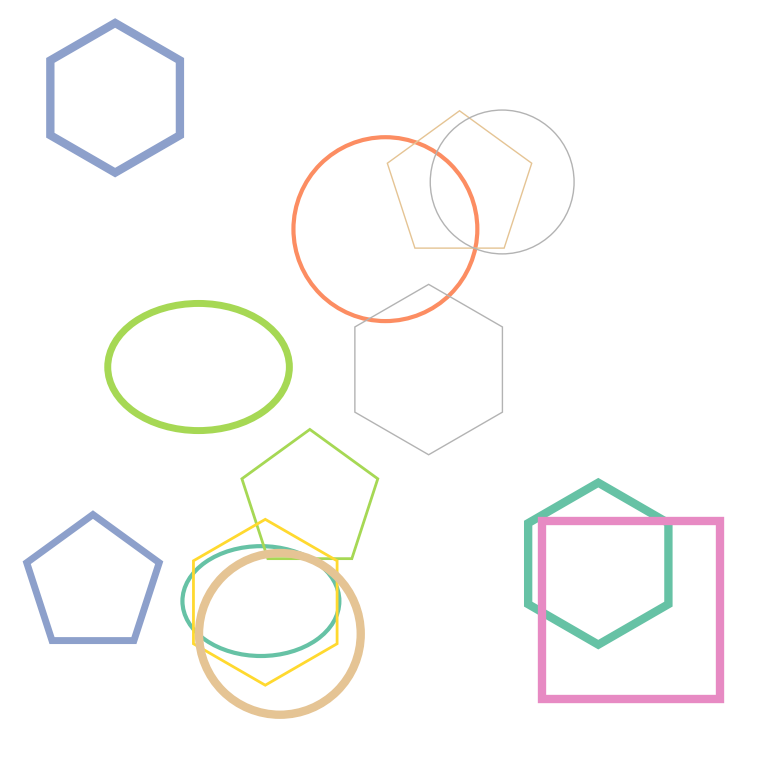[{"shape": "hexagon", "thickness": 3, "radius": 0.53, "center": [0.777, 0.268]}, {"shape": "oval", "thickness": 1.5, "radius": 0.51, "center": [0.339, 0.219]}, {"shape": "circle", "thickness": 1.5, "radius": 0.6, "center": [0.501, 0.702]}, {"shape": "hexagon", "thickness": 3, "radius": 0.49, "center": [0.15, 0.873]}, {"shape": "pentagon", "thickness": 2.5, "radius": 0.45, "center": [0.121, 0.241]}, {"shape": "square", "thickness": 3, "radius": 0.58, "center": [0.819, 0.208]}, {"shape": "pentagon", "thickness": 1, "radius": 0.46, "center": [0.402, 0.35]}, {"shape": "oval", "thickness": 2.5, "radius": 0.59, "center": [0.258, 0.523]}, {"shape": "hexagon", "thickness": 1, "radius": 0.54, "center": [0.345, 0.218]}, {"shape": "circle", "thickness": 3, "radius": 0.53, "center": [0.363, 0.177]}, {"shape": "pentagon", "thickness": 0.5, "radius": 0.49, "center": [0.597, 0.758]}, {"shape": "hexagon", "thickness": 0.5, "radius": 0.55, "center": [0.557, 0.52]}, {"shape": "circle", "thickness": 0.5, "radius": 0.47, "center": [0.652, 0.764]}]